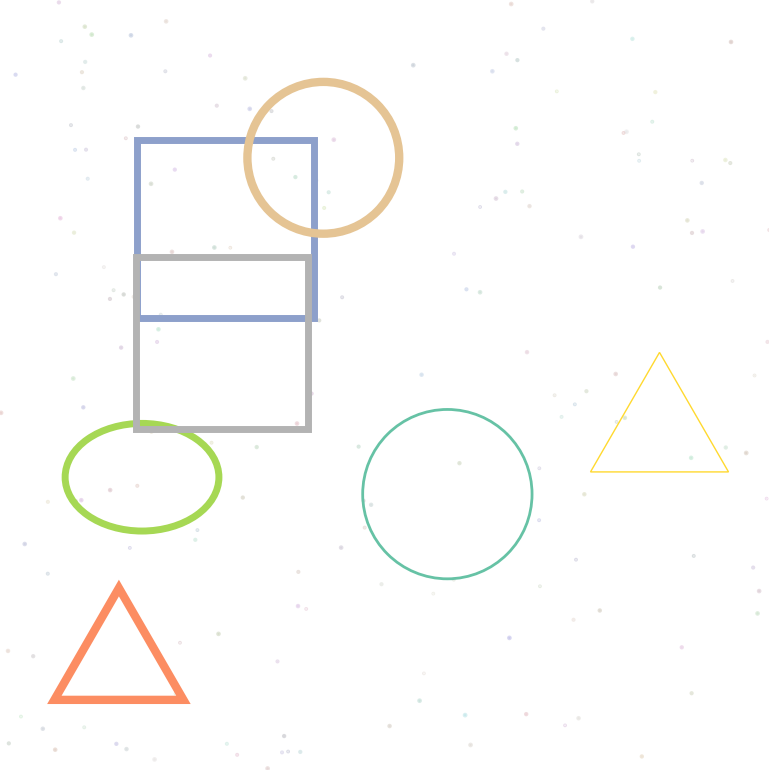[{"shape": "circle", "thickness": 1, "radius": 0.55, "center": [0.581, 0.358]}, {"shape": "triangle", "thickness": 3, "radius": 0.48, "center": [0.154, 0.139]}, {"shape": "square", "thickness": 2.5, "radius": 0.58, "center": [0.293, 0.703]}, {"shape": "oval", "thickness": 2.5, "radius": 0.5, "center": [0.184, 0.38]}, {"shape": "triangle", "thickness": 0.5, "radius": 0.52, "center": [0.857, 0.439]}, {"shape": "circle", "thickness": 3, "radius": 0.49, "center": [0.42, 0.795]}, {"shape": "square", "thickness": 2.5, "radius": 0.56, "center": [0.289, 0.554]}]